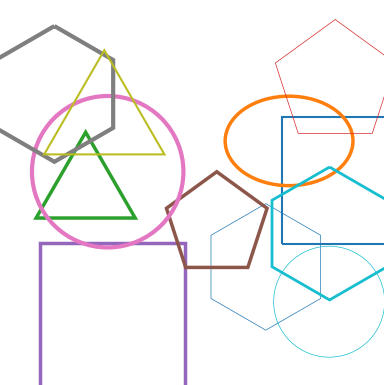[{"shape": "hexagon", "thickness": 0.5, "radius": 0.82, "center": [0.69, 0.307]}, {"shape": "square", "thickness": 1.5, "radius": 0.83, "center": [0.898, 0.531]}, {"shape": "oval", "thickness": 2.5, "radius": 0.83, "center": [0.751, 0.634]}, {"shape": "triangle", "thickness": 2.5, "radius": 0.74, "center": [0.222, 0.508]}, {"shape": "pentagon", "thickness": 0.5, "radius": 0.82, "center": [0.871, 0.786]}, {"shape": "square", "thickness": 2.5, "radius": 0.94, "center": [0.293, 0.179]}, {"shape": "pentagon", "thickness": 2.5, "radius": 0.69, "center": [0.563, 0.417]}, {"shape": "circle", "thickness": 3, "radius": 0.98, "center": [0.28, 0.554]}, {"shape": "hexagon", "thickness": 3, "radius": 0.88, "center": [0.141, 0.756]}, {"shape": "triangle", "thickness": 1.5, "radius": 0.9, "center": [0.271, 0.689]}, {"shape": "circle", "thickness": 0.5, "radius": 0.72, "center": [0.855, 0.216]}, {"shape": "hexagon", "thickness": 2, "radius": 0.86, "center": [0.856, 0.394]}]